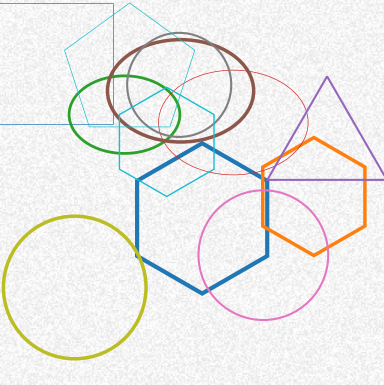[{"shape": "square", "thickness": 0.5, "radius": 0.79, "center": [0.137, 0.836]}, {"shape": "hexagon", "thickness": 3, "radius": 0.98, "center": [0.525, 0.433]}, {"shape": "hexagon", "thickness": 2.5, "radius": 0.77, "center": [0.815, 0.49]}, {"shape": "oval", "thickness": 2, "radius": 0.72, "center": [0.323, 0.702]}, {"shape": "oval", "thickness": 0.5, "radius": 0.97, "center": [0.606, 0.682]}, {"shape": "triangle", "thickness": 1.5, "radius": 0.9, "center": [0.85, 0.622]}, {"shape": "oval", "thickness": 2.5, "radius": 0.95, "center": [0.469, 0.764]}, {"shape": "circle", "thickness": 1.5, "radius": 0.84, "center": [0.684, 0.337]}, {"shape": "circle", "thickness": 1.5, "radius": 0.68, "center": [0.465, 0.78]}, {"shape": "circle", "thickness": 2.5, "radius": 0.93, "center": [0.194, 0.253]}, {"shape": "hexagon", "thickness": 1, "radius": 0.71, "center": [0.433, 0.631]}, {"shape": "pentagon", "thickness": 0.5, "radius": 0.89, "center": [0.337, 0.814]}]